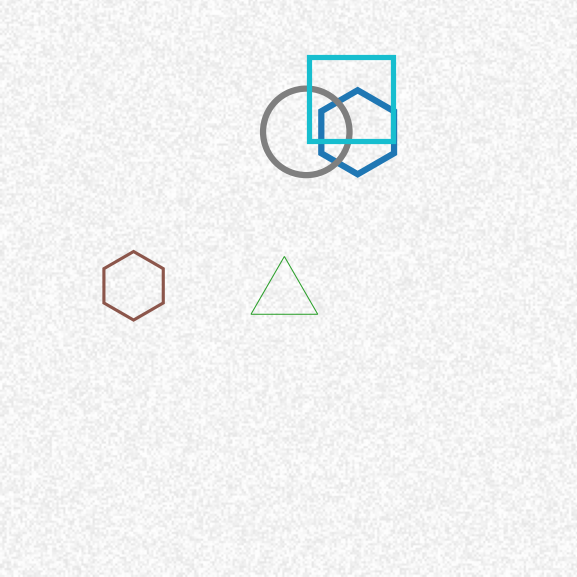[{"shape": "hexagon", "thickness": 3, "radius": 0.36, "center": [0.619, 0.77]}, {"shape": "triangle", "thickness": 0.5, "radius": 0.33, "center": [0.492, 0.488]}, {"shape": "hexagon", "thickness": 1.5, "radius": 0.3, "center": [0.231, 0.504]}, {"shape": "circle", "thickness": 3, "radius": 0.37, "center": [0.53, 0.771]}, {"shape": "square", "thickness": 2.5, "radius": 0.36, "center": [0.607, 0.828]}]